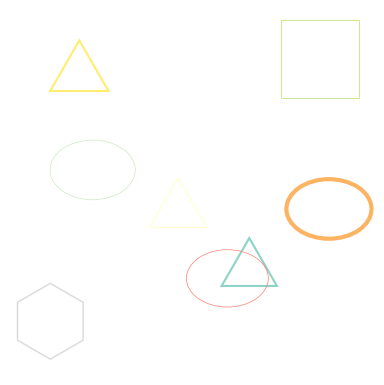[{"shape": "triangle", "thickness": 1.5, "radius": 0.41, "center": [0.647, 0.299]}, {"shape": "triangle", "thickness": 0.5, "radius": 0.43, "center": [0.463, 0.452]}, {"shape": "oval", "thickness": 0.5, "radius": 0.53, "center": [0.591, 0.277]}, {"shape": "oval", "thickness": 3, "radius": 0.55, "center": [0.854, 0.457]}, {"shape": "square", "thickness": 0.5, "radius": 0.51, "center": [0.832, 0.848]}, {"shape": "hexagon", "thickness": 1, "radius": 0.49, "center": [0.131, 0.165]}, {"shape": "oval", "thickness": 0.5, "radius": 0.55, "center": [0.241, 0.559]}, {"shape": "triangle", "thickness": 1.5, "radius": 0.44, "center": [0.206, 0.807]}]